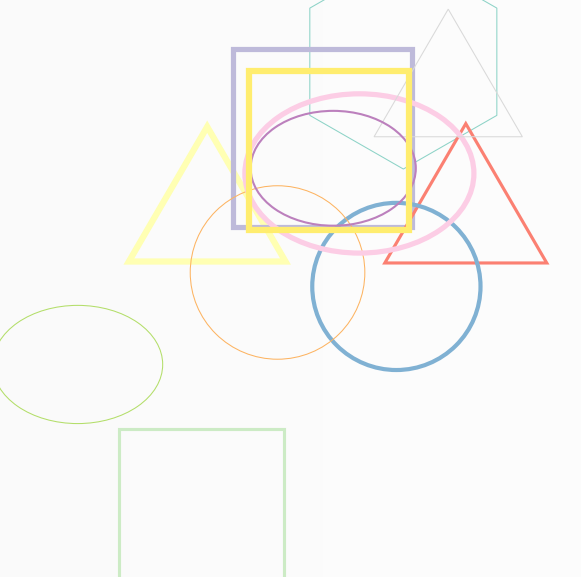[{"shape": "hexagon", "thickness": 0.5, "radius": 0.93, "center": [0.694, 0.892]}, {"shape": "triangle", "thickness": 3, "radius": 0.78, "center": [0.356, 0.624]}, {"shape": "square", "thickness": 2.5, "radius": 0.77, "center": [0.555, 0.76]}, {"shape": "triangle", "thickness": 1.5, "radius": 0.8, "center": [0.801, 0.624]}, {"shape": "circle", "thickness": 2, "radius": 0.72, "center": [0.682, 0.503]}, {"shape": "circle", "thickness": 0.5, "radius": 0.75, "center": [0.477, 0.527]}, {"shape": "oval", "thickness": 0.5, "radius": 0.73, "center": [0.134, 0.368]}, {"shape": "oval", "thickness": 2.5, "radius": 0.98, "center": [0.618, 0.699]}, {"shape": "triangle", "thickness": 0.5, "radius": 0.74, "center": [0.771, 0.836]}, {"shape": "oval", "thickness": 1, "radius": 0.71, "center": [0.573, 0.708]}, {"shape": "square", "thickness": 1.5, "radius": 0.71, "center": [0.347, 0.115]}, {"shape": "square", "thickness": 3, "radius": 0.69, "center": [0.567, 0.738]}]